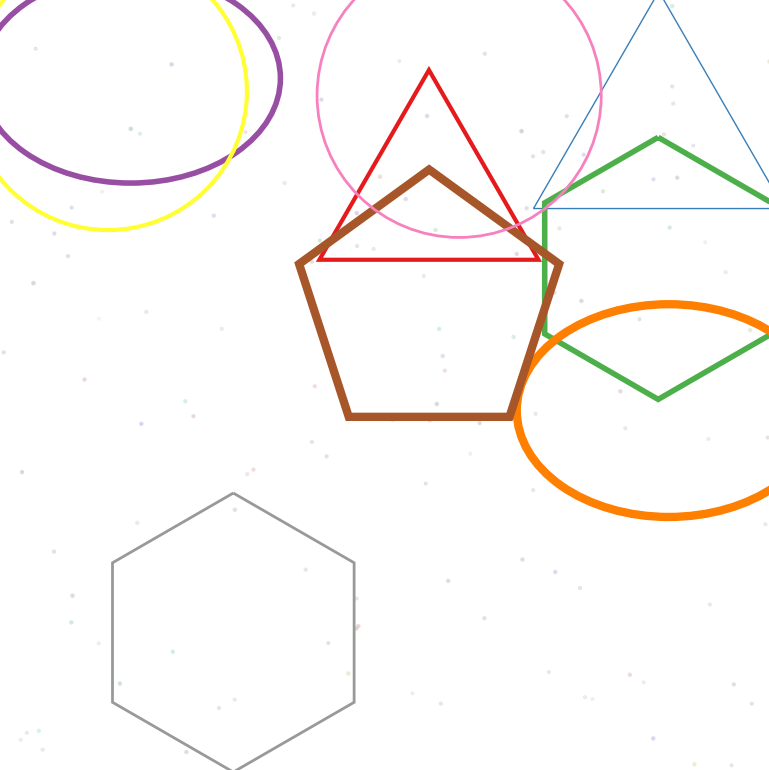[{"shape": "triangle", "thickness": 1.5, "radius": 0.82, "center": [0.557, 0.745]}, {"shape": "triangle", "thickness": 0.5, "radius": 0.94, "center": [0.856, 0.823]}, {"shape": "hexagon", "thickness": 2, "radius": 0.85, "center": [0.855, 0.651]}, {"shape": "oval", "thickness": 2, "radius": 0.97, "center": [0.17, 0.898]}, {"shape": "oval", "thickness": 3, "radius": 0.99, "center": [0.868, 0.467]}, {"shape": "circle", "thickness": 1.5, "radius": 0.9, "center": [0.14, 0.881]}, {"shape": "pentagon", "thickness": 3, "radius": 0.89, "center": [0.557, 0.602]}, {"shape": "circle", "thickness": 1, "radius": 0.92, "center": [0.596, 0.876]}, {"shape": "hexagon", "thickness": 1, "radius": 0.91, "center": [0.303, 0.179]}]